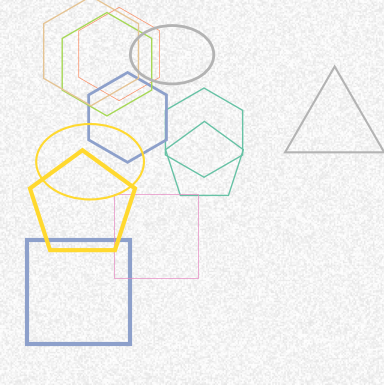[{"shape": "hexagon", "thickness": 1, "radius": 0.58, "center": [0.53, 0.655]}, {"shape": "pentagon", "thickness": 1, "radius": 0.53, "center": [0.531, 0.578]}, {"shape": "hexagon", "thickness": 0.5, "radius": 0.61, "center": [0.31, 0.86]}, {"shape": "square", "thickness": 3, "radius": 0.67, "center": [0.204, 0.242]}, {"shape": "hexagon", "thickness": 2, "radius": 0.58, "center": [0.331, 0.695]}, {"shape": "square", "thickness": 0.5, "radius": 0.54, "center": [0.406, 0.386]}, {"shape": "hexagon", "thickness": 1, "radius": 0.67, "center": [0.278, 0.833]}, {"shape": "pentagon", "thickness": 3, "radius": 0.72, "center": [0.214, 0.466]}, {"shape": "oval", "thickness": 1.5, "radius": 0.7, "center": [0.234, 0.58]}, {"shape": "hexagon", "thickness": 1, "radius": 0.71, "center": [0.237, 0.868]}, {"shape": "triangle", "thickness": 1.5, "radius": 0.74, "center": [0.869, 0.679]}, {"shape": "oval", "thickness": 2, "radius": 0.54, "center": [0.447, 0.858]}]